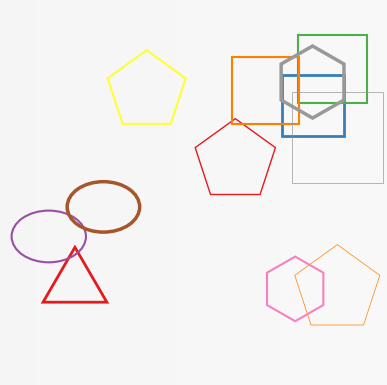[{"shape": "triangle", "thickness": 2, "radius": 0.48, "center": [0.193, 0.263]}, {"shape": "pentagon", "thickness": 1, "radius": 0.54, "center": [0.607, 0.583]}, {"shape": "square", "thickness": 2, "radius": 0.4, "center": [0.807, 0.726]}, {"shape": "square", "thickness": 1.5, "radius": 0.44, "center": [0.858, 0.82]}, {"shape": "oval", "thickness": 1.5, "radius": 0.48, "center": [0.126, 0.386]}, {"shape": "square", "thickness": 1.5, "radius": 0.44, "center": [0.685, 0.764]}, {"shape": "pentagon", "thickness": 0.5, "radius": 0.58, "center": [0.87, 0.249]}, {"shape": "pentagon", "thickness": 1.5, "radius": 0.53, "center": [0.378, 0.764]}, {"shape": "oval", "thickness": 2.5, "radius": 0.47, "center": [0.267, 0.463]}, {"shape": "hexagon", "thickness": 1.5, "radius": 0.42, "center": [0.762, 0.25]}, {"shape": "hexagon", "thickness": 2.5, "radius": 0.47, "center": [0.807, 0.787]}, {"shape": "square", "thickness": 0.5, "radius": 0.59, "center": [0.872, 0.643]}]